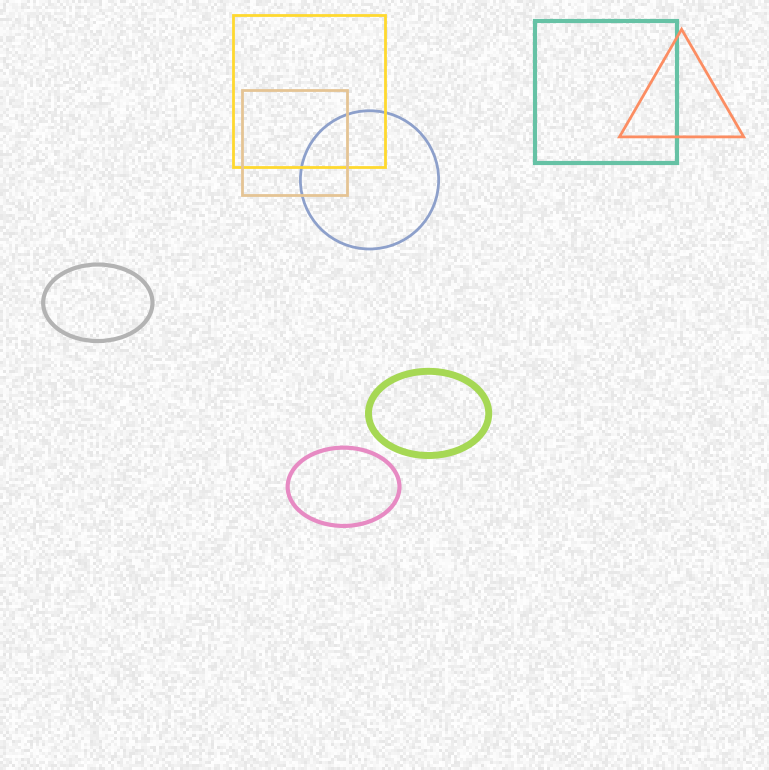[{"shape": "square", "thickness": 1.5, "radius": 0.46, "center": [0.787, 0.881]}, {"shape": "triangle", "thickness": 1, "radius": 0.47, "center": [0.885, 0.869]}, {"shape": "circle", "thickness": 1, "radius": 0.45, "center": [0.48, 0.766]}, {"shape": "oval", "thickness": 1.5, "radius": 0.36, "center": [0.446, 0.368]}, {"shape": "oval", "thickness": 2.5, "radius": 0.39, "center": [0.557, 0.463]}, {"shape": "square", "thickness": 1, "radius": 0.49, "center": [0.401, 0.882]}, {"shape": "square", "thickness": 1, "radius": 0.34, "center": [0.382, 0.815]}, {"shape": "oval", "thickness": 1.5, "radius": 0.35, "center": [0.127, 0.607]}]